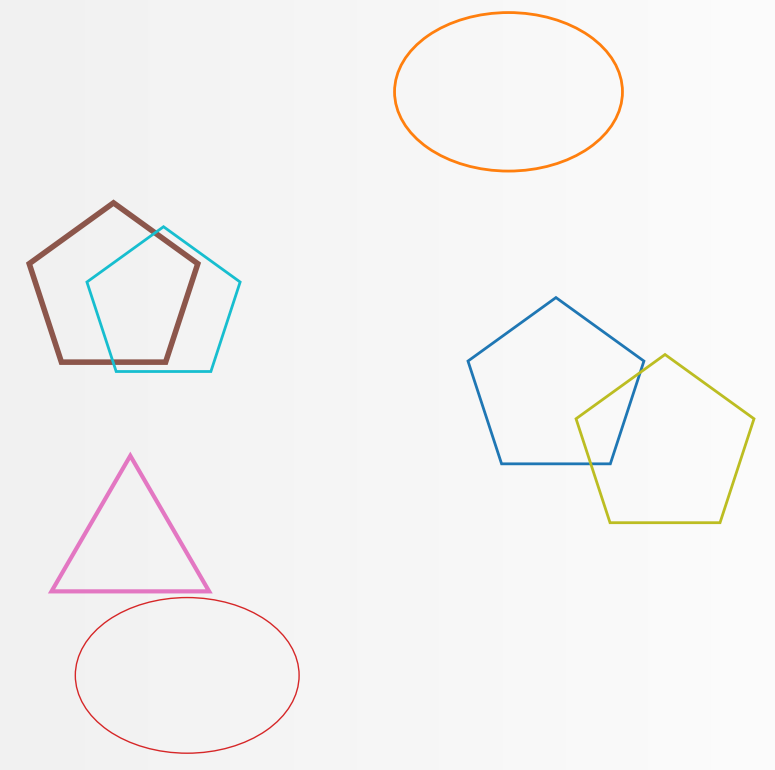[{"shape": "pentagon", "thickness": 1, "radius": 0.6, "center": [0.717, 0.494]}, {"shape": "oval", "thickness": 1, "radius": 0.74, "center": [0.656, 0.881]}, {"shape": "oval", "thickness": 0.5, "radius": 0.72, "center": [0.242, 0.123]}, {"shape": "pentagon", "thickness": 2, "radius": 0.57, "center": [0.146, 0.622]}, {"shape": "triangle", "thickness": 1.5, "radius": 0.59, "center": [0.168, 0.291]}, {"shape": "pentagon", "thickness": 1, "radius": 0.6, "center": [0.858, 0.419]}, {"shape": "pentagon", "thickness": 1, "radius": 0.52, "center": [0.211, 0.602]}]